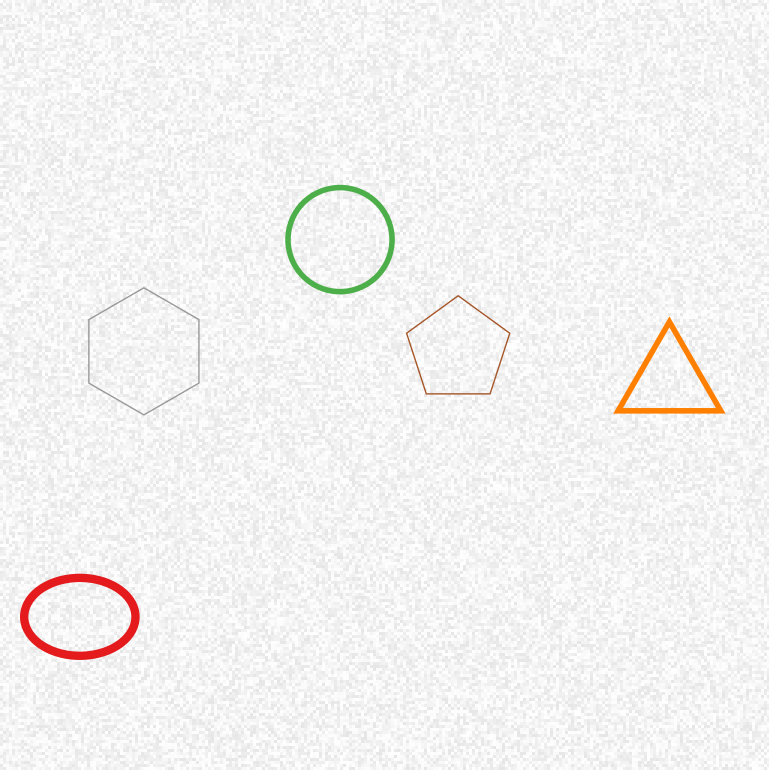[{"shape": "oval", "thickness": 3, "radius": 0.36, "center": [0.104, 0.199]}, {"shape": "circle", "thickness": 2, "radius": 0.34, "center": [0.442, 0.689]}, {"shape": "triangle", "thickness": 2, "radius": 0.38, "center": [0.869, 0.505]}, {"shape": "pentagon", "thickness": 0.5, "radius": 0.35, "center": [0.595, 0.545]}, {"shape": "hexagon", "thickness": 0.5, "radius": 0.41, "center": [0.187, 0.544]}]